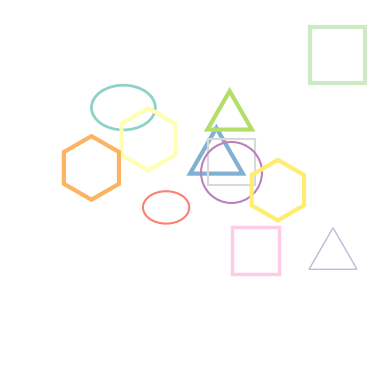[{"shape": "oval", "thickness": 2, "radius": 0.41, "center": [0.32, 0.721]}, {"shape": "hexagon", "thickness": 3, "radius": 0.4, "center": [0.386, 0.638]}, {"shape": "triangle", "thickness": 1, "radius": 0.36, "center": [0.865, 0.336]}, {"shape": "oval", "thickness": 1.5, "radius": 0.3, "center": [0.431, 0.461]}, {"shape": "triangle", "thickness": 3, "radius": 0.4, "center": [0.562, 0.589]}, {"shape": "hexagon", "thickness": 3, "radius": 0.41, "center": [0.238, 0.564]}, {"shape": "triangle", "thickness": 3, "radius": 0.33, "center": [0.596, 0.697]}, {"shape": "square", "thickness": 2.5, "radius": 0.3, "center": [0.663, 0.35]}, {"shape": "square", "thickness": 1.5, "radius": 0.3, "center": [0.602, 0.579]}, {"shape": "circle", "thickness": 1.5, "radius": 0.4, "center": [0.601, 0.552]}, {"shape": "square", "thickness": 3, "radius": 0.36, "center": [0.876, 0.858]}, {"shape": "hexagon", "thickness": 3, "radius": 0.39, "center": [0.722, 0.506]}]